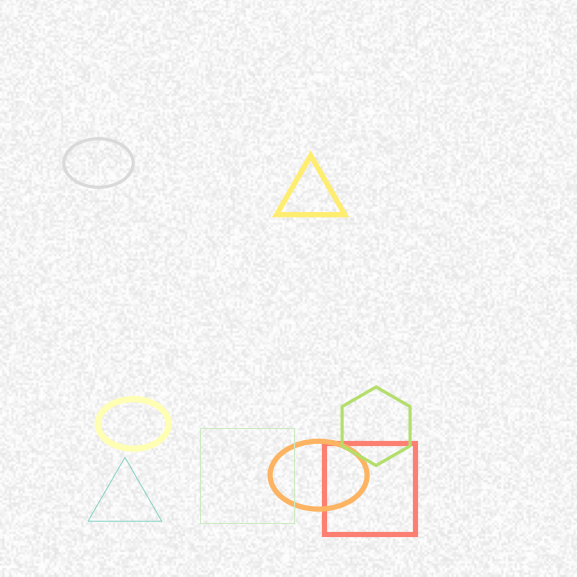[{"shape": "triangle", "thickness": 0.5, "radius": 0.37, "center": [0.216, 0.133]}, {"shape": "oval", "thickness": 3, "radius": 0.31, "center": [0.231, 0.265]}, {"shape": "square", "thickness": 2.5, "radius": 0.39, "center": [0.64, 0.154]}, {"shape": "oval", "thickness": 2.5, "radius": 0.42, "center": [0.552, 0.176]}, {"shape": "hexagon", "thickness": 1.5, "radius": 0.34, "center": [0.651, 0.261]}, {"shape": "oval", "thickness": 1.5, "radius": 0.3, "center": [0.171, 0.717]}, {"shape": "square", "thickness": 0.5, "radius": 0.41, "center": [0.428, 0.176]}, {"shape": "triangle", "thickness": 2.5, "radius": 0.34, "center": [0.538, 0.662]}]